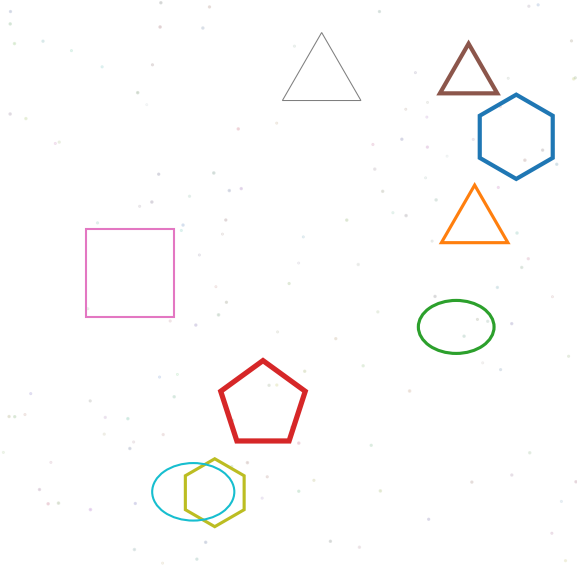[{"shape": "hexagon", "thickness": 2, "radius": 0.36, "center": [0.894, 0.762]}, {"shape": "triangle", "thickness": 1.5, "radius": 0.33, "center": [0.822, 0.612]}, {"shape": "oval", "thickness": 1.5, "radius": 0.33, "center": [0.79, 0.433]}, {"shape": "pentagon", "thickness": 2.5, "radius": 0.38, "center": [0.455, 0.298]}, {"shape": "triangle", "thickness": 2, "radius": 0.29, "center": [0.811, 0.866]}, {"shape": "square", "thickness": 1, "radius": 0.38, "center": [0.225, 0.526]}, {"shape": "triangle", "thickness": 0.5, "radius": 0.39, "center": [0.557, 0.864]}, {"shape": "hexagon", "thickness": 1.5, "radius": 0.29, "center": [0.372, 0.146]}, {"shape": "oval", "thickness": 1, "radius": 0.36, "center": [0.335, 0.148]}]